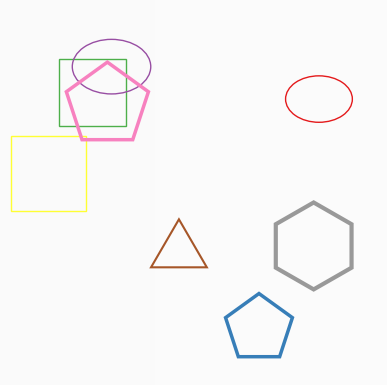[{"shape": "oval", "thickness": 1, "radius": 0.43, "center": [0.823, 0.743]}, {"shape": "pentagon", "thickness": 2.5, "radius": 0.45, "center": [0.668, 0.147]}, {"shape": "square", "thickness": 1, "radius": 0.43, "center": [0.238, 0.76]}, {"shape": "oval", "thickness": 1, "radius": 0.51, "center": [0.288, 0.827]}, {"shape": "square", "thickness": 1, "radius": 0.49, "center": [0.126, 0.55]}, {"shape": "triangle", "thickness": 1.5, "radius": 0.42, "center": [0.462, 0.347]}, {"shape": "pentagon", "thickness": 2.5, "radius": 0.56, "center": [0.277, 0.727]}, {"shape": "hexagon", "thickness": 3, "radius": 0.56, "center": [0.809, 0.361]}]